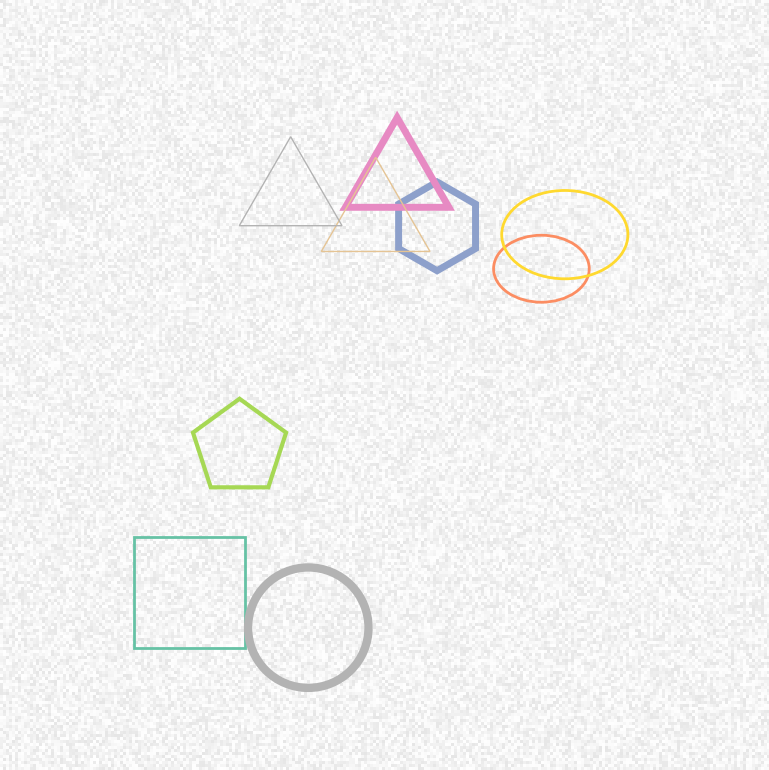[{"shape": "square", "thickness": 1, "radius": 0.36, "center": [0.246, 0.23]}, {"shape": "oval", "thickness": 1, "radius": 0.31, "center": [0.703, 0.651]}, {"shape": "hexagon", "thickness": 2.5, "radius": 0.29, "center": [0.568, 0.706]}, {"shape": "triangle", "thickness": 2.5, "radius": 0.39, "center": [0.516, 0.77]}, {"shape": "pentagon", "thickness": 1.5, "radius": 0.32, "center": [0.311, 0.419]}, {"shape": "oval", "thickness": 1, "radius": 0.41, "center": [0.734, 0.695]}, {"shape": "triangle", "thickness": 0.5, "radius": 0.41, "center": [0.488, 0.714]}, {"shape": "triangle", "thickness": 0.5, "radius": 0.39, "center": [0.377, 0.745]}, {"shape": "circle", "thickness": 3, "radius": 0.39, "center": [0.4, 0.185]}]